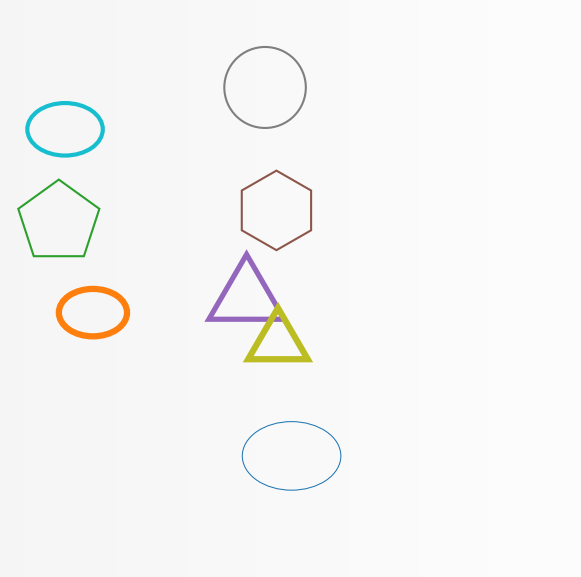[{"shape": "oval", "thickness": 0.5, "radius": 0.42, "center": [0.502, 0.21]}, {"shape": "oval", "thickness": 3, "radius": 0.29, "center": [0.16, 0.458]}, {"shape": "pentagon", "thickness": 1, "radius": 0.37, "center": [0.101, 0.615]}, {"shape": "triangle", "thickness": 2.5, "radius": 0.37, "center": [0.424, 0.484]}, {"shape": "hexagon", "thickness": 1, "radius": 0.34, "center": [0.476, 0.635]}, {"shape": "circle", "thickness": 1, "radius": 0.35, "center": [0.456, 0.848]}, {"shape": "triangle", "thickness": 3, "radius": 0.3, "center": [0.478, 0.407]}, {"shape": "oval", "thickness": 2, "radius": 0.32, "center": [0.112, 0.775]}]